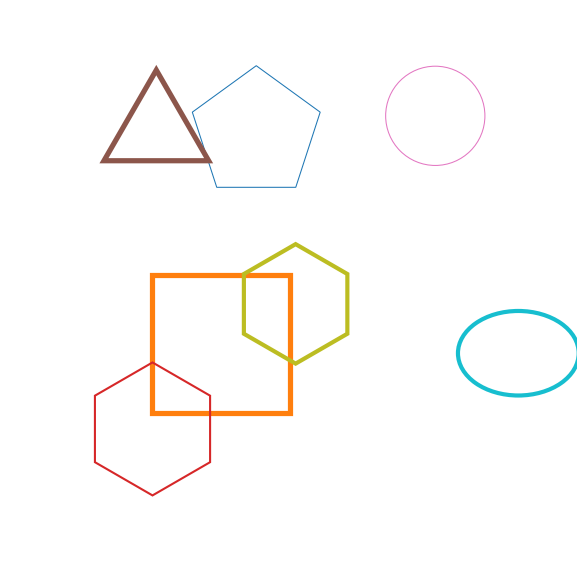[{"shape": "pentagon", "thickness": 0.5, "radius": 0.58, "center": [0.444, 0.769]}, {"shape": "square", "thickness": 2.5, "radius": 0.6, "center": [0.383, 0.403]}, {"shape": "hexagon", "thickness": 1, "radius": 0.58, "center": [0.264, 0.256]}, {"shape": "triangle", "thickness": 2.5, "radius": 0.52, "center": [0.271, 0.773]}, {"shape": "circle", "thickness": 0.5, "radius": 0.43, "center": [0.754, 0.799]}, {"shape": "hexagon", "thickness": 2, "radius": 0.52, "center": [0.512, 0.473]}, {"shape": "oval", "thickness": 2, "radius": 0.52, "center": [0.898, 0.387]}]